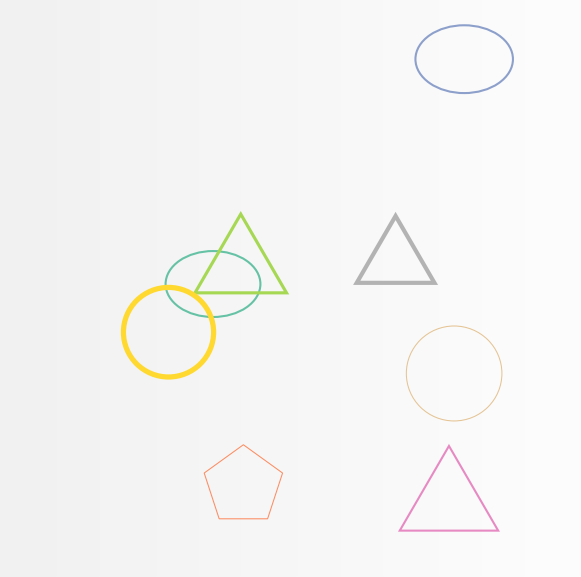[{"shape": "oval", "thickness": 1, "radius": 0.41, "center": [0.366, 0.507]}, {"shape": "pentagon", "thickness": 0.5, "radius": 0.35, "center": [0.419, 0.158]}, {"shape": "oval", "thickness": 1, "radius": 0.42, "center": [0.799, 0.897]}, {"shape": "triangle", "thickness": 1, "radius": 0.49, "center": [0.772, 0.129]}, {"shape": "triangle", "thickness": 1.5, "radius": 0.45, "center": [0.414, 0.537]}, {"shape": "circle", "thickness": 2.5, "radius": 0.39, "center": [0.29, 0.424]}, {"shape": "circle", "thickness": 0.5, "radius": 0.41, "center": [0.781, 0.352]}, {"shape": "triangle", "thickness": 2, "radius": 0.39, "center": [0.681, 0.548]}]